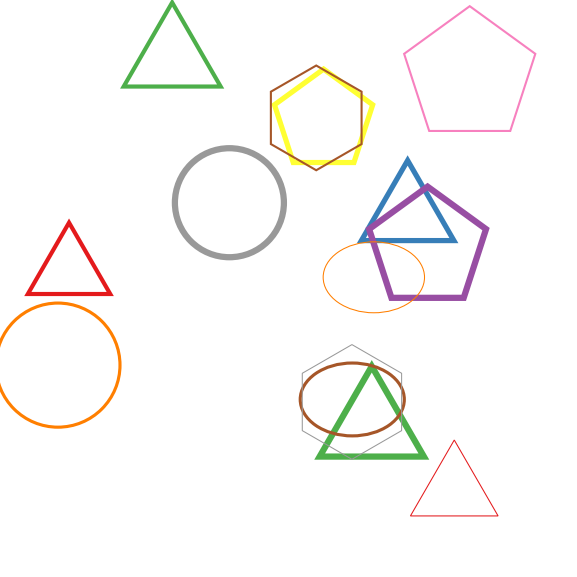[{"shape": "triangle", "thickness": 0.5, "radius": 0.44, "center": [0.787, 0.15]}, {"shape": "triangle", "thickness": 2, "radius": 0.41, "center": [0.12, 0.531]}, {"shape": "triangle", "thickness": 2.5, "radius": 0.46, "center": [0.706, 0.629]}, {"shape": "triangle", "thickness": 3, "radius": 0.52, "center": [0.644, 0.261]}, {"shape": "triangle", "thickness": 2, "radius": 0.48, "center": [0.298, 0.898]}, {"shape": "pentagon", "thickness": 3, "radius": 0.53, "center": [0.74, 0.57]}, {"shape": "oval", "thickness": 0.5, "radius": 0.44, "center": [0.647, 0.519]}, {"shape": "circle", "thickness": 1.5, "radius": 0.54, "center": [0.1, 0.367]}, {"shape": "pentagon", "thickness": 2.5, "radius": 0.45, "center": [0.56, 0.79]}, {"shape": "oval", "thickness": 1.5, "radius": 0.45, "center": [0.61, 0.307]}, {"shape": "hexagon", "thickness": 1, "radius": 0.45, "center": [0.548, 0.795]}, {"shape": "pentagon", "thickness": 1, "radius": 0.6, "center": [0.813, 0.869]}, {"shape": "circle", "thickness": 3, "radius": 0.47, "center": [0.397, 0.648]}, {"shape": "hexagon", "thickness": 0.5, "radius": 0.5, "center": [0.609, 0.303]}]